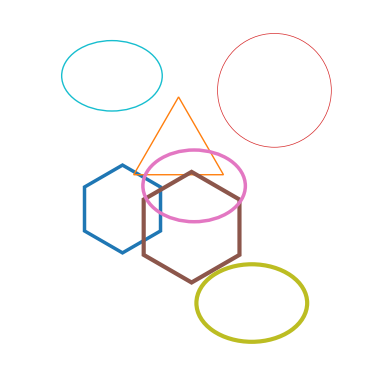[{"shape": "hexagon", "thickness": 2.5, "radius": 0.57, "center": [0.318, 0.457]}, {"shape": "triangle", "thickness": 1, "radius": 0.67, "center": [0.464, 0.613]}, {"shape": "circle", "thickness": 0.5, "radius": 0.74, "center": [0.713, 0.765]}, {"shape": "hexagon", "thickness": 3, "radius": 0.72, "center": [0.498, 0.41]}, {"shape": "oval", "thickness": 2.5, "radius": 0.67, "center": [0.504, 0.517]}, {"shape": "oval", "thickness": 3, "radius": 0.72, "center": [0.654, 0.213]}, {"shape": "oval", "thickness": 1, "radius": 0.65, "center": [0.291, 0.803]}]